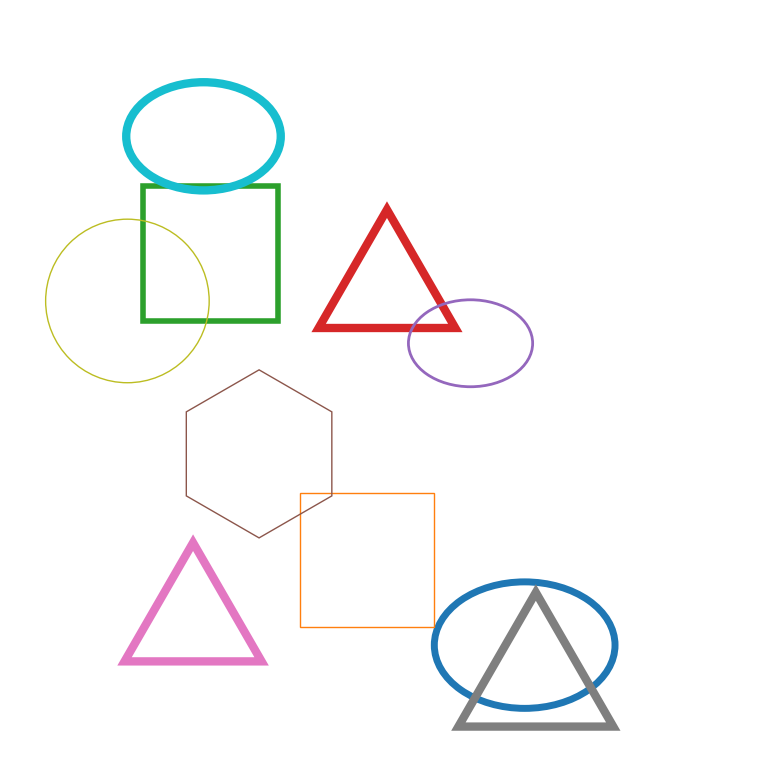[{"shape": "oval", "thickness": 2.5, "radius": 0.59, "center": [0.681, 0.162]}, {"shape": "square", "thickness": 0.5, "radius": 0.44, "center": [0.476, 0.272]}, {"shape": "square", "thickness": 2, "radius": 0.44, "center": [0.274, 0.671]}, {"shape": "triangle", "thickness": 3, "radius": 0.51, "center": [0.503, 0.625]}, {"shape": "oval", "thickness": 1, "radius": 0.4, "center": [0.611, 0.554]}, {"shape": "hexagon", "thickness": 0.5, "radius": 0.55, "center": [0.336, 0.411]}, {"shape": "triangle", "thickness": 3, "radius": 0.51, "center": [0.251, 0.192]}, {"shape": "triangle", "thickness": 3, "radius": 0.58, "center": [0.696, 0.114]}, {"shape": "circle", "thickness": 0.5, "radius": 0.53, "center": [0.165, 0.609]}, {"shape": "oval", "thickness": 3, "radius": 0.5, "center": [0.264, 0.823]}]